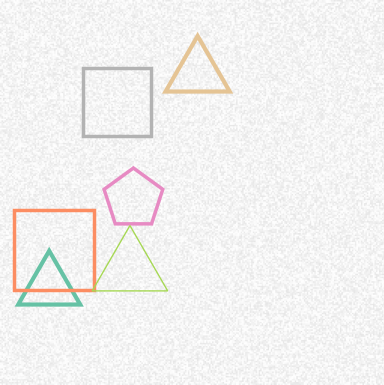[{"shape": "triangle", "thickness": 3, "radius": 0.46, "center": [0.128, 0.255]}, {"shape": "square", "thickness": 2.5, "radius": 0.52, "center": [0.141, 0.35]}, {"shape": "pentagon", "thickness": 2.5, "radius": 0.4, "center": [0.347, 0.483]}, {"shape": "triangle", "thickness": 1, "radius": 0.57, "center": [0.337, 0.301]}, {"shape": "triangle", "thickness": 3, "radius": 0.48, "center": [0.513, 0.81]}, {"shape": "square", "thickness": 2.5, "radius": 0.44, "center": [0.304, 0.734]}]